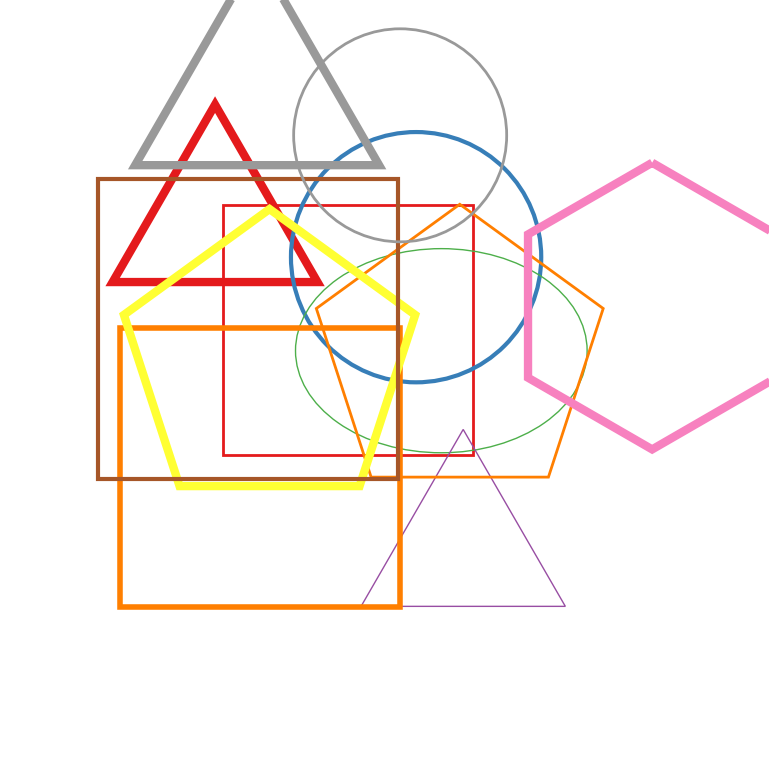[{"shape": "square", "thickness": 1, "radius": 0.81, "center": [0.452, 0.571]}, {"shape": "triangle", "thickness": 3, "radius": 0.77, "center": [0.279, 0.711]}, {"shape": "circle", "thickness": 1.5, "radius": 0.81, "center": [0.54, 0.666]}, {"shape": "oval", "thickness": 0.5, "radius": 0.95, "center": [0.573, 0.545]}, {"shape": "triangle", "thickness": 0.5, "radius": 0.77, "center": [0.602, 0.289]}, {"shape": "square", "thickness": 2, "radius": 0.91, "center": [0.338, 0.393]}, {"shape": "pentagon", "thickness": 1, "radius": 0.98, "center": [0.597, 0.539]}, {"shape": "pentagon", "thickness": 3, "radius": 0.99, "center": [0.35, 0.53]}, {"shape": "square", "thickness": 1.5, "radius": 0.97, "center": [0.322, 0.573]}, {"shape": "hexagon", "thickness": 3, "radius": 0.93, "center": [0.847, 0.603]}, {"shape": "triangle", "thickness": 3, "radius": 0.91, "center": [0.334, 0.877]}, {"shape": "circle", "thickness": 1, "radius": 0.69, "center": [0.52, 0.824]}]